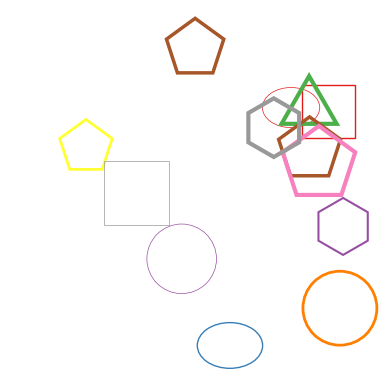[{"shape": "square", "thickness": 1, "radius": 0.35, "center": [0.853, 0.711]}, {"shape": "oval", "thickness": 0.5, "radius": 0.37, "center": [0.756, 0.721]}, {"shape": "oval", "thickness": 1, "radius": 0.42, "center": [0.597, 0.103]}, {"shape": "triangle", "thickness": 3, "radius": 0.41, "center": [0.803, 0.72]}, {"shape": "circle", "thickness": 0.5, "radius": 0.45, "center": [0.472, 0.328]}, {"shape": "hexagon", "thickness": 1.5, "radius": 0.37, "center": [0.891, 0.412]}, {"shape": "circle", "thickness": 2, "radius": 0.48, "center": [0.883, 0.199]}, {"shape": "pentagon", "thickness": 2, "radius": 0.36, "center": [0.223, 0.618]}, {"shape": "pentagon", "thickness": 2.5, "radius": 0.42, "center": [0.804, 0.612]}, {"shape": "pentagon", "thickness": 2.5, "radius": 0.39, "center": [0.507, 0.874]}, {"shape": "pentagon", "thickness": 3, "radius": 0.5, "center": [0.828, 0.574]}, {"shape": "hexagon", "thickness": 3, "radius": 0.38, "center": [0.711, 0.668]}, {"shape": "square", "thickness": 0.5, "radius": 0.42, "center": [0.354, 0.499]}]